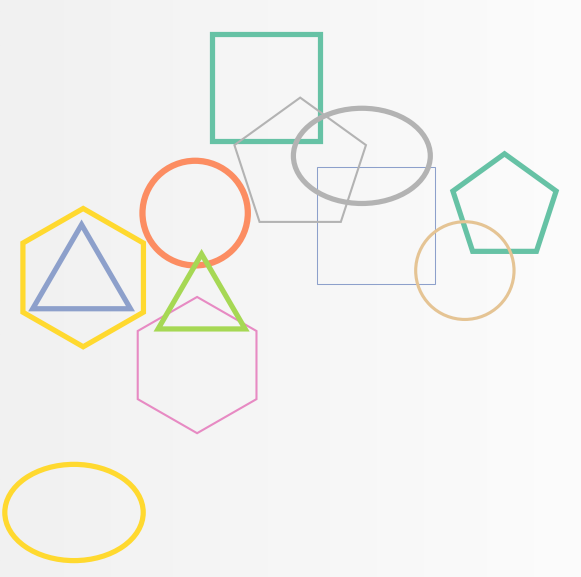[{"shape": "pentagon", "thickness": 2.5, "radius": 0.47, "center": [0.868, 0.639]}, {"shape": "square", "thickness": 2.5, "radius": 0.46, "center": [0.458, 0.847]}, {"shape": "circle", "thickness": 3, "radius": 0.45, "center": [0.336, 0.63]}, {"shape": "square", "thickness": 0.5, "radius": 0.51, "center": [0.647, 0.609]}, {"shape": "triangle", "thickness": 2.5, "radius": 0.49, "center": [0.14, 0.513]}, {"shape": "hexagon", "thickness": 1, "radius": 0.59, "center": [0.339, 0.367]}, {"shape": "triangle", "thickness": 2.5, "radius": 0.43, "center": [0.347, 0.473]}, {"shape": "oval", "thickness": 2.5, "radius": 0.6, "center": [0.127, 0.112]}, {"shape": "hexagon", "thickness": 2.5, "radius": 0.6, "center": [0.143, 0.518]}, {"shape": "circle", "thickness": 1.5, "radius": 0.42, "center": [0.8, 0.531]}, {"shape": "pentagon", "thickness": 1, "radius": 0.59, "center": [0.516, 0.711]}, {"shape": "oval", "thickness": 2.5, "radius": 0.59, "center": [0.623, 0.729]}]